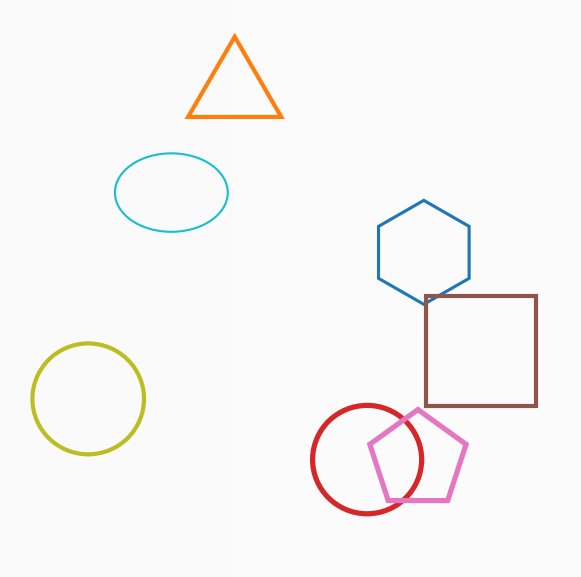[{"shape": "hexagon", "thickness": 1.5, "radius": 0.45, "center": [0.729, 0.562]}, {"shape": "triangle", "thickness": 2, "radius": 0.46, "center": [0.404, 0.843]}, {"shape": "circle", "thickness": 2.5, "radius": 0.47, "center": [0.632, 0.203]}, {"shape": "square", "thickness": 2, "radius": 0.48, "center": [0.828, 0.391]}, {"shape": "pentagon", "thickness": 2.5, "radius": 0.44, "center": [0.719, 0.203]}, {"shape": "circle", "thickness": 2, "radius": 0.48, "center": [0.152, 0.308]}, {"shape": "oval", "thickness": 1, "radius": 0.49, "center": [0.295, 0.666]}]